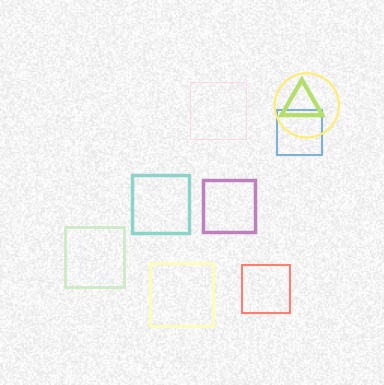[{"shape": "square", "thickness": 2.5, "radius": 0.37, "center": [0.417, 0.47]}, {"shape": "square", "thickness": 2, "radius": 0.41, "center": [0.47, 0.234]}, {"shape": "square", "thickness": 1.5, "radius": 0.31, "center": [0.691, 0.249]}, {"shape": "square", "thickness": 1.5, "radius": 0.29, "center": [0.779, 0.656]}, {"shape": "triangle", "thickness": 3, "radius": 0.31, "center": [0.784, 0.732]}, {"shape": "square", "thickness": 0.5, "radius": 0.36, "center": [0.566, 0.713]}, {"shape": "square", "thickness": 2.5, "radius": 0.34, "center": [0.594, 0.466]}, {"shape": "square", "thickness": 2, "radius": 0.38, "center": [0.246, 0.332]}, {"shape": "circle", "thickness": 1.5, "radius": 0.42, "center": [0.797, 0.726]}]